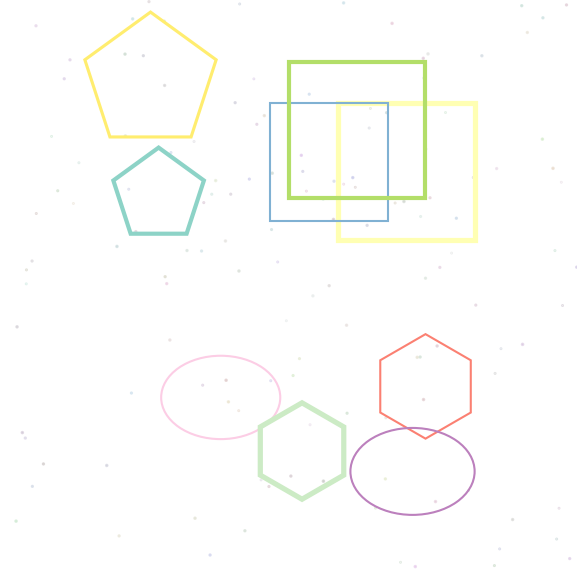[{"shape": "pentagon", "thickness": 2, "radius": 0.41, "center": [0.275, 0.661]}, {"shape": "square", "thickness": 2.5, "radius": 0.59, "center": [0.704, 0.702]}, {"shape": "hexagon", "thickness": 1, "radius": 0.45, "center": [0.737, 0.33]}, {"shape": "square", "thickness": 1, "radius": 0.51, "center": [0.569, 0.719]}, {"shape": "square", "thickness": 2, "radius": 0.59, "center": [0.619, 0.774]}, {"shape": "oval", "thickness": 1, "radius": 0.52, "center": [0.382, 0.311]}, {"shape": "oval", "thickness": 1, "radius": 0.54, "center": [0.714, 0.183]}, {"shape": "hexagon", "thickness": 2.5, "radius": 0.42, "center": [0.523, 0.218]}, {"shape": "pentagon", "thickness": 1.5, "radius": 0.6, "center": [0.261, 0.859]}]